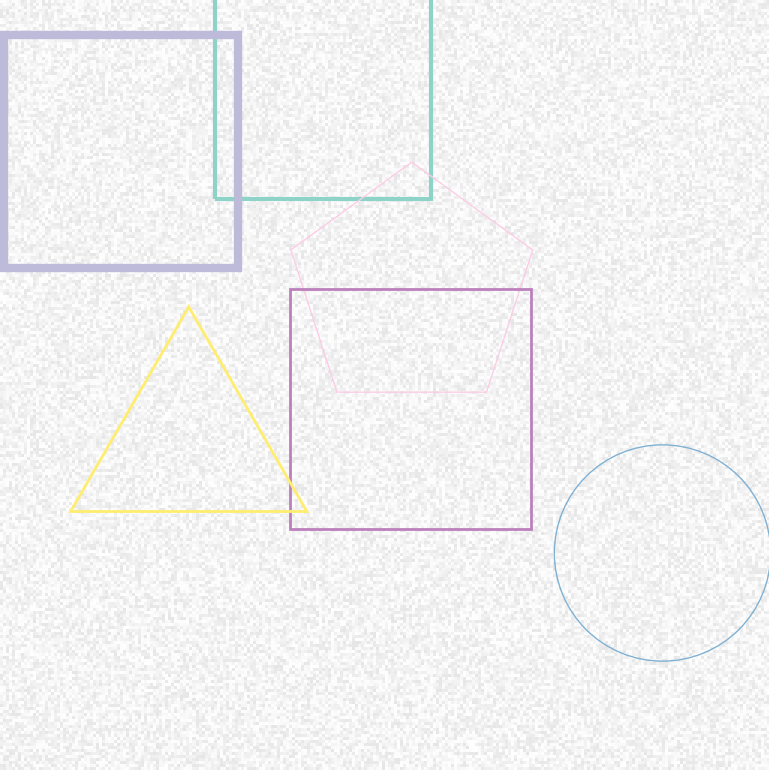[{"shape": "square", "thickness": 1.5, "radius": 0.7, "center": [0.419, 0.882]}, {"shape": "square", "thickness": 3, "radius": 0.76, "center": [0.157, 0.803]}, {"shape": "circle", "thickness": 0.5, "radius": 0.7, "center": [0.86, 0.282]}, {"shape": "pentagon", "thickness": 0.5, "radius": 0.83, "center": [0.535, 0.624]}, {"shape": "square", "thickness": 1, "radius": 0.78, "center": [0.533, 0.469]}, {"shape": "triangle", "thickness": 1, "radius": 0.89, "center": [0.245, 0.424]}]